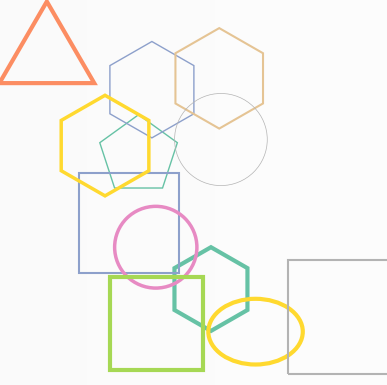[{"shape": "pentagon", "thickness": 1, "radius": 0.53, "center": [0.358, 0.597]}, {"shape": "hexagon", "thickness": 3, "radius": 0.54, "center": [0.544, 0.249]}, {"shape": "triangle", "thickness": 3, "radius": 0.71, "center": [0.121, 0.855]}, {"shape": "square", "thickness": 1.5, "radius": 0.65, "center": [0.334, 0.421]}, {"shape": "hexagon", "thickness": 1, "radius": 0.63, "center": [0.392, 0.767]}, {"shape": "circle", "thickness": 2.5, "radius": 0.53, "center": [0.402, 0.358]}, {"shape": "square", "thickness": 3, "radius": 0.6, "center": [0.403, 0.16]}, {"shape": "hexagon", "thickness": 2.5, "radius": 0.65, "center": [0.271, 0.622]}, {"shape": "oval", "thickness": 3, "radius": 0.61, "center": [0.659, 0.139]}, {"shape": "hexagon", "thickness": 1.5, "radius": 0.65, "center": [0.566, 0.797]}, {"shape": "circle", "thickness": 0.5, "radius": 0.6, "center": [0.57, 0.638]}, {"shape": "square", "thickness": 1.5, "radius": 0.74, "center": [0.891, 0.177]}]